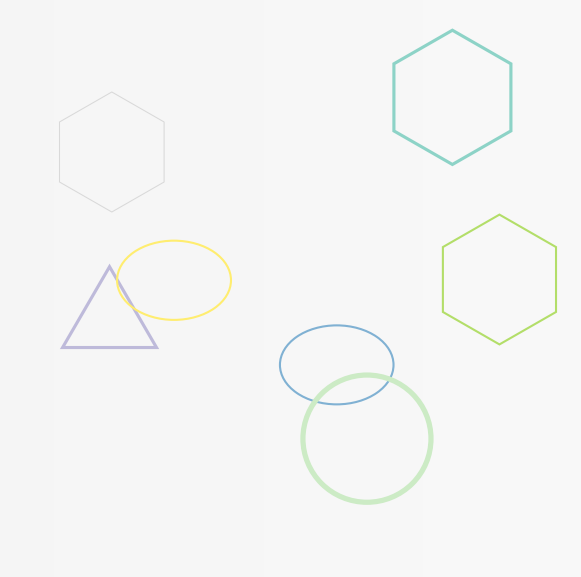[{"shape": "hexagon", "thickness": 1.5, "radius": 0.58, "center": [0.778, 0.831]}, {"shape": "triangle", "thickness": 1.5, "radius": 0.47, "center": [0.188, 0.444]}, {"shape": "oval", "thickness": 1, "radius": 0.49, "center": [0.579, 0.367]}, {"shape": "hexagon", "thickness": 1, "radius": 0.56, "center": [0.859, 0.515]}, {"shape": "hexagon", "thickness": 0.5, "radius": 0.52, "center": [0.192, 0.736]}, {"shape": "circle", "thickness": 2.5, "radius": 0.55, "center": [0.631, 0.24]}, {"shape": "oval", "thickness": 1, "radius": 0.49, "center": [0.299, 0.514]}]